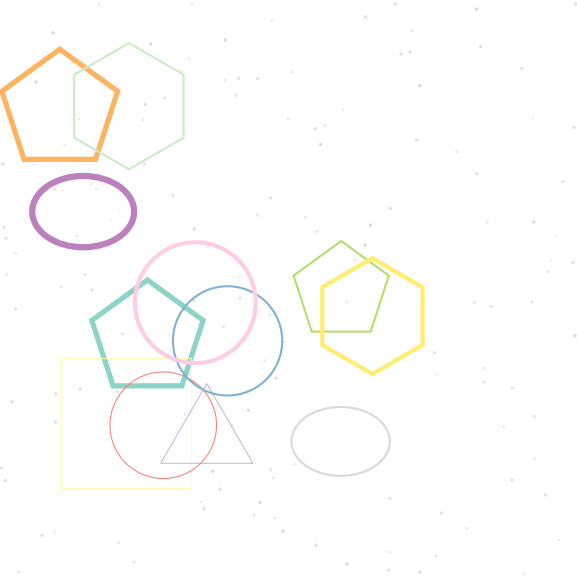[{"shape": "pentagon", "thickness": 2.5, "radius": 0.51, "center": [0.255, 0.413]}, {"shape": "square", "thickness": 0.5, "radius": 0.57, "center": [0.217, 0.267]}, {"shape": "triangle", "thickness": 0.5, "radius": 0.46, "center": [0.358, 0.243]}, {"shape": "circle", "thickness": 0.5, "radius": 0.46, "center": [0.283, 0.263]}, {"shape": "circle", "thickness": 1, "radius": 0.47, "center": [0.394, 0.409]}, {"shape": "pentagon", "thickness": 2.5, "radius": 0.53, "center": [0.103, 0.809]}, {"shape": "pentagon", "thickness": 1, "radius": 0.43, "center": [0.591, 0.495]}, {"shape": "circle", "thickness": 2, "radius": 0.52, "center": [0.338, 0.475]}, {"shape": "oval", "thickness": 1, "radius": 0.43, "center": [0.59, 0.235]}, {"shape": "oval", "thickness": 3, "radius": 0.44, "center": [0.144, 0.633]}, {"shape": "hexagon", "thickness": 1, "radius": 0.55, "center": [0.223, 0.815]}, {"shape": "hexagon", "thickness": 2, "radius": 0.5, "center": [0.645, 0.452]}]